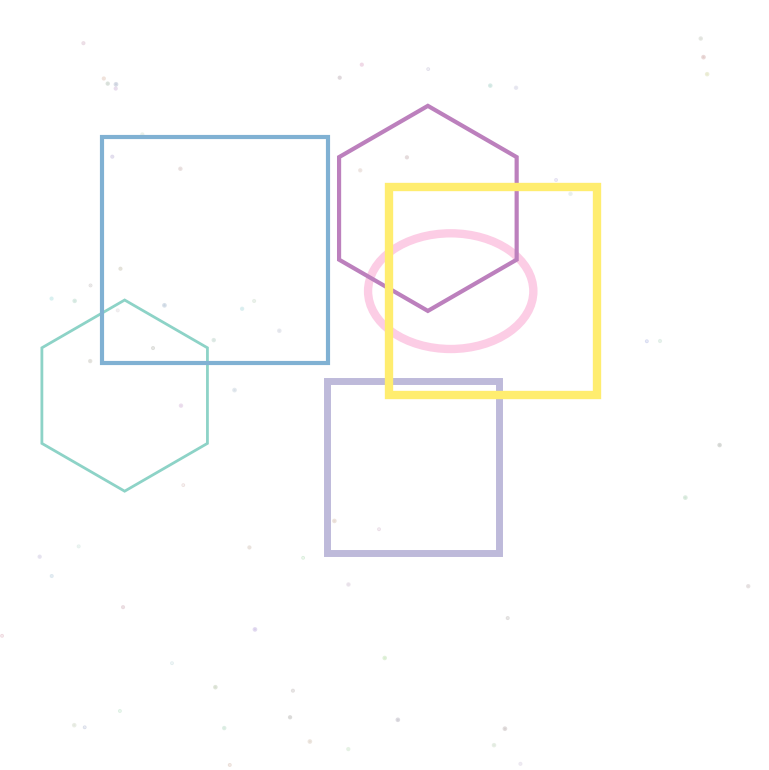[{"shape": "hexagon", "thickness": 1, "radius": 0.62, "center": [0.162, 0.486]}, {"shape": "square", "thickness": 2.5, "radius": 0.56, "center": [0.536, 0.393]}, {"shape": "square", "thickness": 1.5, "radius": 0.73, "center": [0.279, 0.675]}, {"shape": "oval", "thickness": 3, "radius": 0.54, "center": [0.585, 0.622]}, {"shape": "hexagon", "thickness": 1.5, "radius": 0.67, "center": [0.556, 0.729]}, {"shape": "square", "thickness": 3, "radius": 0.68, "center": [0.64, 0.622]}]